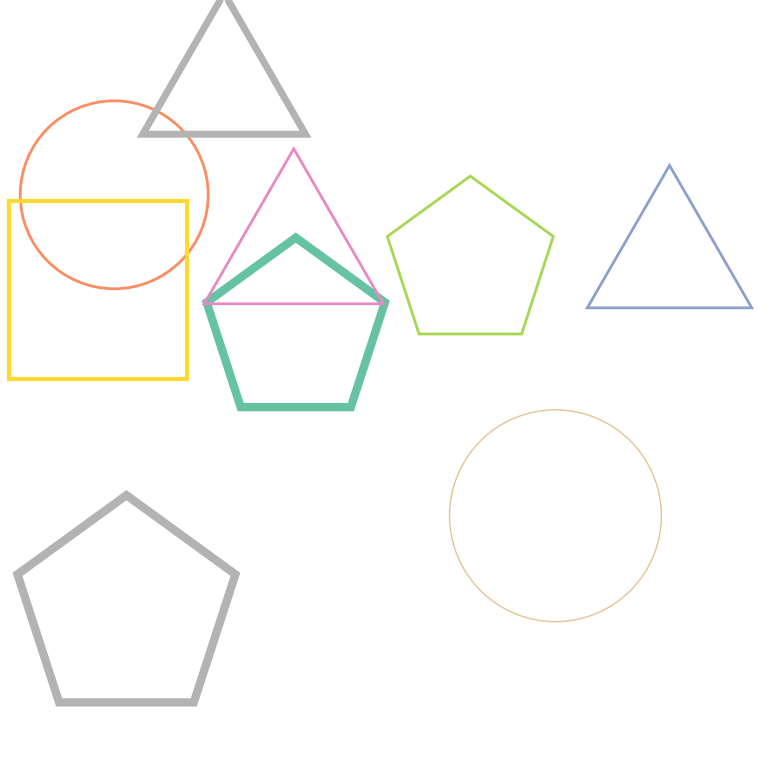[{"shape": "pentagon", "thickness": 3, "radius": 0.61, "center": [0.384, 0.57]}, {"shape": "circle", "thickness": 1, "radius": 0.61, "center": [0.148, 0.747]}, {"shape": "triangle", "thickness": 1, "radius": 0.62, "center": [0.87, 0.662]}, {"shape": "triangle", "thickness": 1, "radius": 0.67, "center": [0.381, 0.673]}, {"shape": "pentagon", "thickness": 1, "radius": 0.57, "center": [0.611, 0.658]}, {"shape": "square", "thickness": 1.5, "radius": 0.58, "center": [0.127, 0.624]}, {"shape": "circle", "thickness": 0.5, "radius": 0.69, "center": [0.721, 0.33]}, {"shape": "pentagon", "thickness": 3, "radius": 0.74, "center": [0.164, 0.208]}, {"shape": "triangle", "thickness": 2.5, "radius": 0.61, "center": [0.291, 0.887]}]